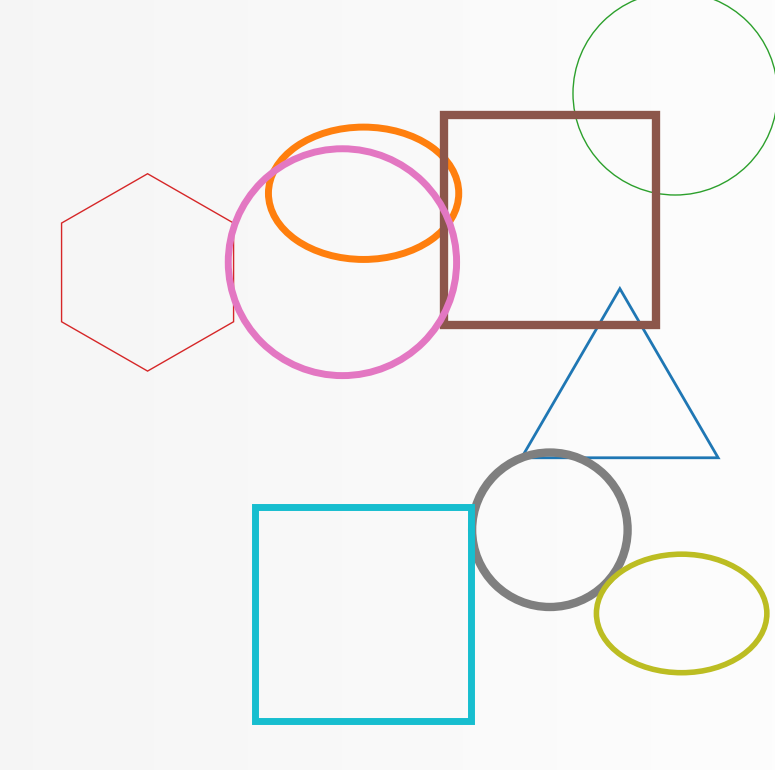[{"shape": "triangle", "thickness": 1, "radius": 0.73, "center": [0.8, 0.479]}, {"shape": "oval", "thickness": 2.5, "radius": 0.61, "center": [0.469, 0.749]}, {"shape": "circle", "thickness": 0.5, "radius": 0.66, "center": [0.871, 0.879]}, {"shape": "hexagon", "thickness": 0.5, "radius": 0.64, "center": [0.19, 0.646]}, {"shape": "square", "thickness": 3, "radius": 0.68, "center": [0.71, 0.714]}, {"shape": "circle", "thickness": 2.5, "radius": 0.74, "center": [0.442, 0.659]}, {"shape": "circle", "thickness": 3, "radius": 0.5, "center": [0.71, 0.312]}, {"shape": "oval", "thickness": 2, "radius": 0.55, "center": [0.88, 0.203]}, {"shape": "square", "thickness": 2.5, "radius": 0.7, "center": [0.469, 0.202]}]